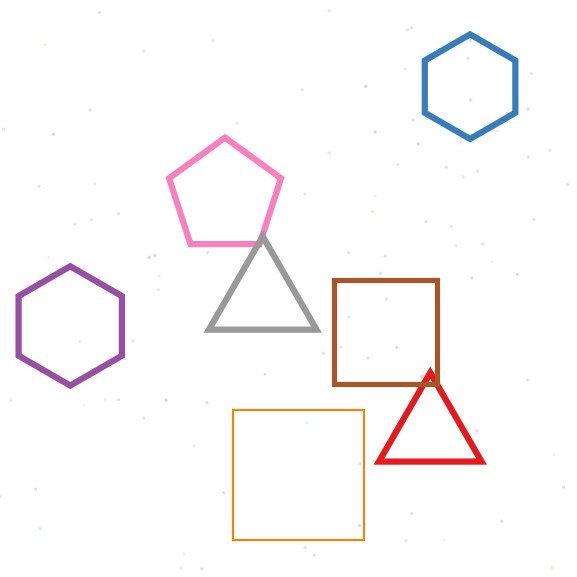[{"shape": "triangle", "thickness": 3, "radius": 0.51, "center": [0.745, 0.251]}, {"shape": "hexagon", "thickness": 3, "radius": 0.45, "center": [0.814, 0.849]}, {"shape": "hexagon", "thickness": 3, "radius": 0.52, "center": [0.122, 0.435]}, {"shape": "square", "thickness": 1, "radius": 0.57, "center": [0.517, 0.177]}, {"shape": "square", "thickness": 2.5, "radius": 0.45, "center": [0.667, 0.424]}, {"shape": "pentagon", "thickness": 3, "radius": 0.51, "center": [0.39, 0.659]}, {"shape": "triangle", "thickness": 3, "radius": 0.54, "center": [0.455, 0.482]}]